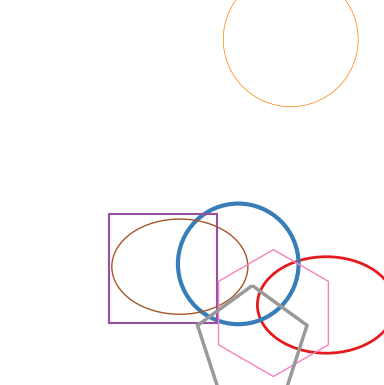[{"shape": "oval", "thickness": 2, "radius": 0.89, "center": [0.848, 0.208]}, {"shape": "circle", "thickness": 3, "radius": 0.78, "center": [0.619, 0.315]}, {"shape": "square", "thickness": 1.5, "radius": 0.71, "center": [0.424, 0.303]}, {"shape": "circle", "thickness": 0.5, "radius": 0.88, "center": [0.755, 0.898]}, {"shape": "oval", "thickness": 1, "radius": 0.88, "center": [0.467, 0.307]}, {"shape": "hexagon", "thickness": 1, "radius": 0.82, "center": [0.71, 0.187]}, {"shape": "pentagon", "thickness": 2.5, "radius": 0.75, "center": [0.655, 0.109]}]